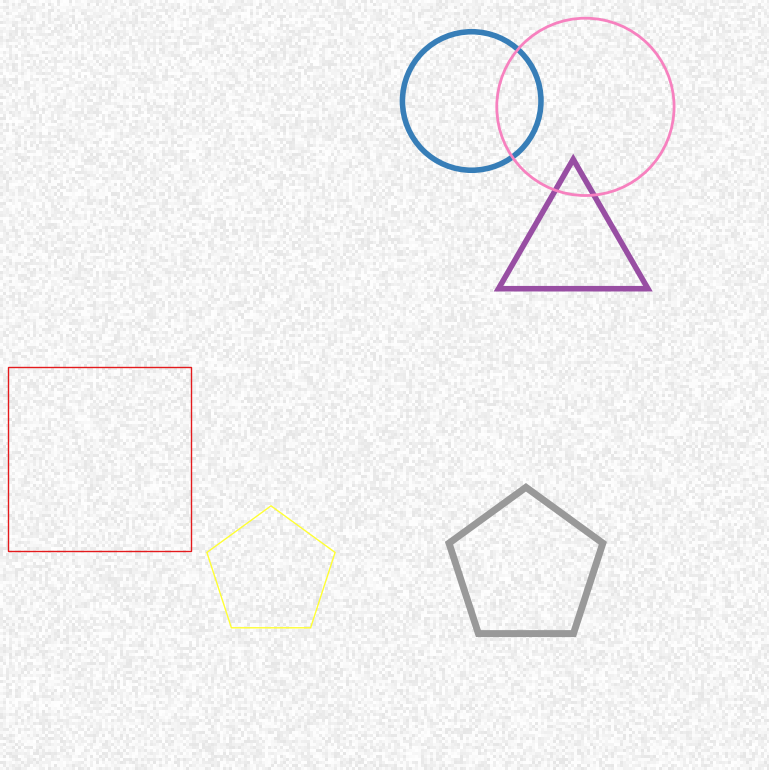[{"shape": "square", "thickness": 0.5, "radius": 0.6, "center": [0.129, 0.404]}, {"shape": "circle", "thickness": 2, "radius": 0.45, "center": [0.613, 0.869]}, {"shape": "triangle", "thickness": 2, "radius": 0.56, "center": [0.744, 0.681]}, {"shape": "pentagon", "thickness": 0.5, "radius": 0.44, "center": [0.352, 0.256]}, {"shape": "circle", "thickness": 1, "radius": 0.58, "center": [0.76, 0.861]}, {"shape": "pentagon", "thickness": 2.5, "radius": 0.53, "center": [0.683, 0.262]}]